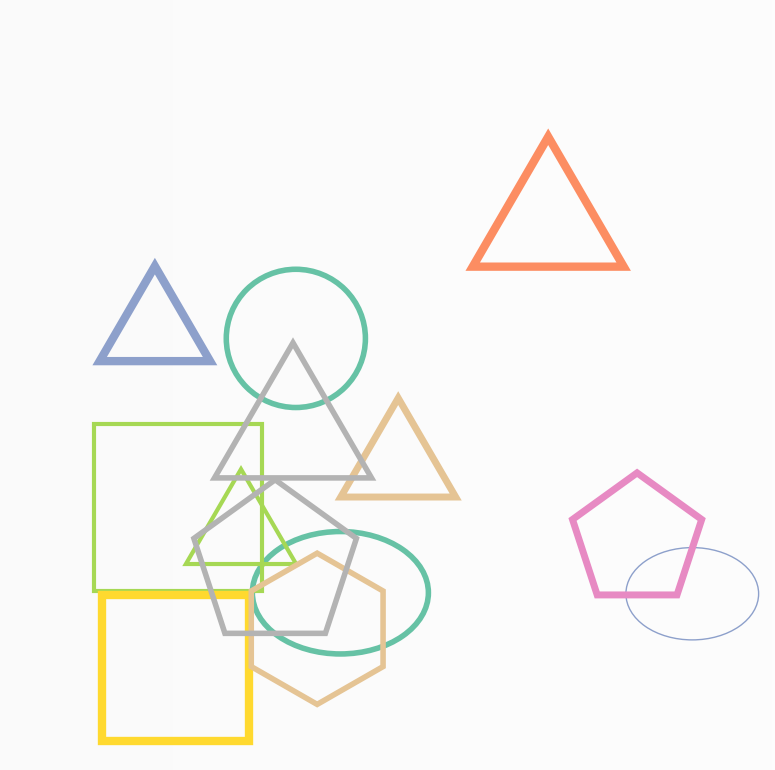[{"shape": "oval", "thickness": 2, "radius": 0.57, "center": [0.439, 0.23]}, {"shape": "circle", "thickness": 2, "radius": 0.45, "center": [0.382, 0.561]}, {"shape": "triangle", "thickness": 3, "radius": 0.56, "center": [0.707, 0.71]}, {"shape": "triangle", "thickness": 3, "radius": 0.41, "center": [0.2, 0.572]}, {"shape": "oval", "thickness": 0.5, "radius": 0.43, "center": [0.893, 0.229]}, {"shape": "pentagon", "thickness": 2.5, "radius": 0.44, "center": [0.822, 0.298]}, {"shape": "triangle", "thickness": 1.5, "radius": 0.41, "center": [0.311, 0.309]}, {"shape": "square", "thickness": 1.5, "radius": 0.54, "center": [0.23, 0.341]}, {"shape": "square", "thickness": 3, "radius": 0.47, "center": [0.227, 0.133]}, {"shape": "triangle", "thickness": 2.5, "radius": 0.43, "center": [0.514, 0.397]}, {"shape": "hexagon", "thickness": 2, "radius": 0.49, "center": [0.409, 0.183]}, {"shape": "triangle", "thickness": 2, "radius": 0.58, "center": [0.378, 0.438]}, {"shape": "pentagon", "thickness": 2, "radius": 0.55, "center": [0.355, 0.267]}]